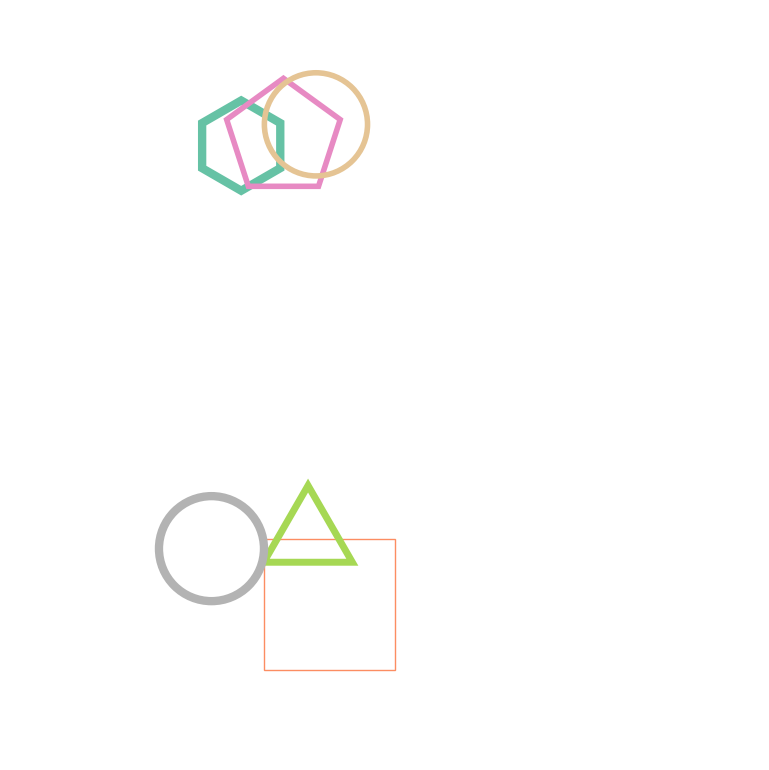[{"shape": "hexagon", "thickness": 3, "radius": 0.29, "center": [0.313, 0.811]}, {"shape": "square", "thickness": 0.5, "radius": 0.42, "center": [0.428, 0.215]}, {"shape": "pentagon", "thickness": 2, "radius": 0.39, "center": [0.368, 0.821]}, {"shape": "triangle", "thickness": 2.5, "radius": 0.33, "center": [0.4, 0.303]}, {"shape": "circle", "thickness": 2, "radius": 0.33, "center": [0.41, 0.839]}, {"shape": "circle", "thickness": 3, "radius": 0.34, "center": [0.275, 0.287]}]